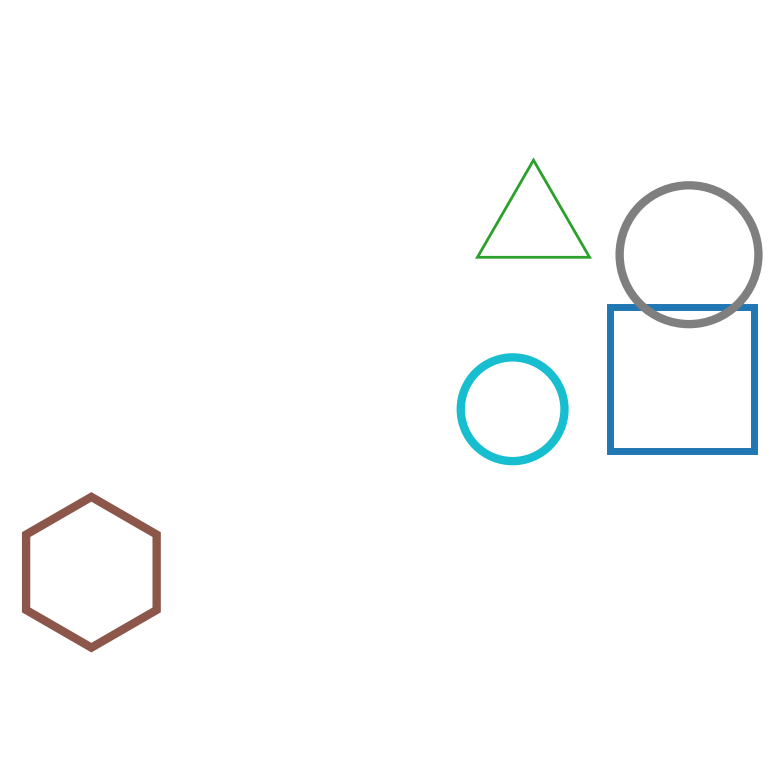[{"shape": "square", "thickness": 2.5, "radius": 0.47, "center": [0.886, 0.508]}, {"shape": "triangle", "thickness": 1, "radius": 0.42, "center": [0.693, 0.708]}, {"shape": "hexagon", "thickness": 3, "radius": 0.49, "center": [0.119, 0.257]}, {"shape": "circle", "thickness": 3, "radius": 0.45, "center": [0.895, 0.669]}, {"shape": "circle", "thickness": 3, "radius": 0.34, "center": [0.666, 0.469]}]